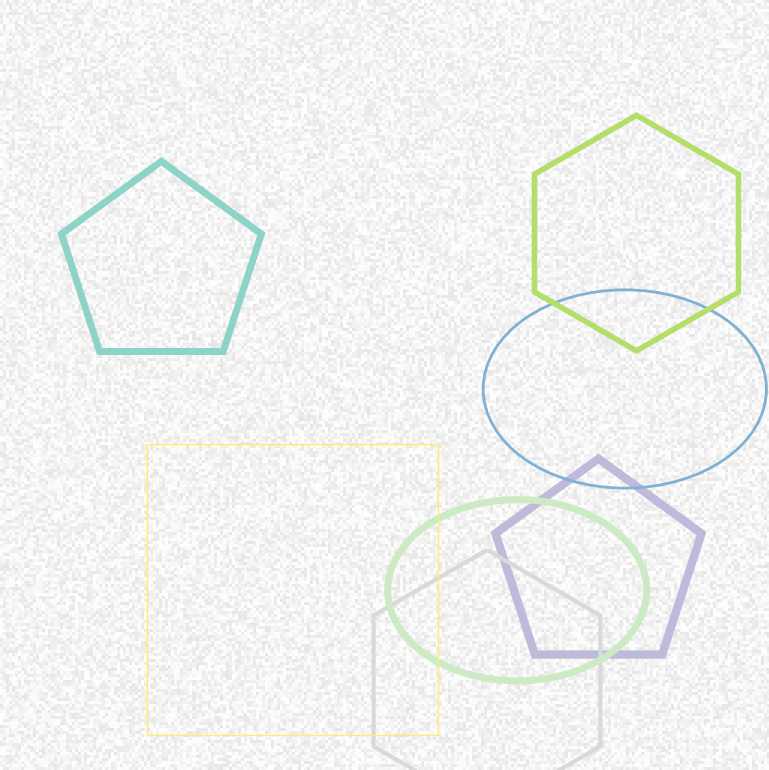[{"shape": "pentagon", "thickness": 2.5, "radius": 0.68, "center": [0.21, 0.654]}, {"shape": "pentagon", "thickness": 3, "radius": 0.7, "center": [0.777, 0.264]}, {"shape": "oval", "thickness": 1, "radius": 0.92, "center": [0.811, 0.495]}, {"shape": "hexagon", "thickness": 2, "radius": 0.76, "center": [0.827, 0.697]}, {"shape": "hexagon", "thickness": 1.5, "radius": 0.85, "center": [0.632, 0.116]}, {"shape": "oval", "thickness": 2.5, "radius": 0.84, "center": [0.672, 0.233]}, {"shape": "square", "thickness": 0.5, "radius": 0.95, "center": [0.38, 0.234]}]